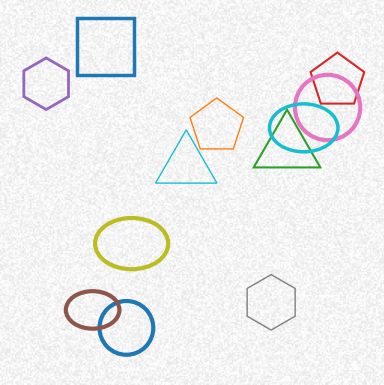[{"shape": "square", "thickness": 2.5, "radius": 0.37, "center": [0.273, 0.879]}, {"shape": "circle", "thickness": 3, "radius": 0.35, "center": [0.328, 0.148]}, {"shape": "pentagon", "thickness": 1, "radius": 0.37, "center": [0.563, 0.672]}, {"shape": "triangle", "thickness": 1.5, "radius": 0.5, "center": [0.745, 0.615]}, {"shape": "pentagon", "thickness": 1.5, "radius": 0.37, "center": [0.876, 0.79]}, {"shape": "hexagon", "thickness": 2, "radius": 0.33, "center": [0.12, 0.783]}, {"shape": "oval", "thickness": 3, "radius": 0.35, "center": [0.241, 0.195]}, {"shape": "circle", "thickness": 3, "radius": 0.42, "center": [0.851, 0.721]}, {"shape": "hexagon", "thickness": 1, "radius": 0.36, "center": [0.704, 0.215]}, {"shape": "oval", "thickness": 3, "radius": 0.48, "center": [0.342, 0.367]}, {"shape": "triangle", "thickness": 1, "radius": 0.46, "center": [0.484, 0.57]}, {"shape": "oval", "thickness": 2.5, "radius": 0.44, "center": [0.789, 0.668]}]